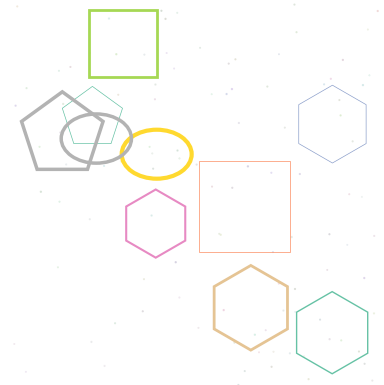[{"shape": "pentagon", "thickness": 0.5, "radius": 0.41, "center": [0.24, 0.693]}, {"shape": "hexagon", "thickness": 1, "radius": 0.53, "center": [0.863, 0.136]}, {"shape": "square", "thickness": 0.5, "radius": 0.59, "center": [0.635, 0.464]}, {"shape": "hexagon", "thickness": 0.5, "radius": 0.51, "center": [0.863, 0.678]}, {"shape": "hexagon", "thickness": 1.5, "radius": 0.44, "center": [0.404, 0.419]}, {"shape": "square", "thickness": 2, "radius": 0.44, "center": [0.32, 0.887]}, {"shape": "oval", "thickness": 3, "radius": 0.45, "center": [0.407, 0.599]}, {"shape": "hexagon", "thickness": 2, "radius": 0.55, "center": [0.651, 0.201]}, {"shape": "oval", "thickness": 2.5, "radius": 0.46, "center": [0.25, 0.64]}, {"shape": "pentagon", "thickness": 2.5, "radius": 0.56, "center": [0.162, 0.65]}]